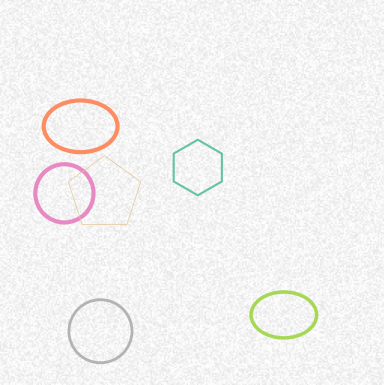[{"shape": "hexagon", "thickness": 1.5, "radius": 0.36, "center": [0.514, 0.565]}, {"shape": "oval", "thickness": 3, "radius": 0.48, "center": [0.209, 0.672]}, {"shape": "circle", "thickness": 3, "radius": 0.38, "center": [0.167, 0.498]}, {"shape": "oval", "thickness": 2.5, "radius": 0.43, "center": [0.737, 0.182]}, {"shape": "pentagon", "thickness": 0.5, "radius": 0.49, "center": [0.271, 0.497]}, {"shape": "circle", "thickness": 2, "radius": 0.41, "center": [0.261, 0.14]}]